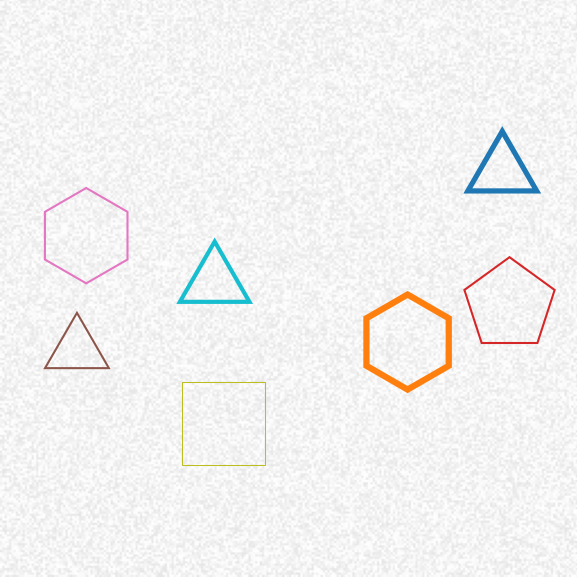[{"shape": "triangle", "thickness": 2.5, "radius": 0.34, "center": [0.87, 0.703]}, {"shape": "hexagon", "thickness": 3, "radius": 0.41, "center": [0.706, 0.407]}, {"shape": "pentagon", "thickness": 1, "radius": 0.41, "center": [0.882, 0.472]}, {"shape": "triangle", "thickness": 1, "radius": 0.32, "center": [0.133, 0.394]}, {"shape": "hexagon", "thickness": 1, "radius": 0.41, "center": [0.149, 0.591]}, {"shape": "square", "thickness": 0.5, "radius": 0.36, "center": [0.387, 0.266]}, {"shape": "triangle", "thickness": 2, "radius": 0.35, "center": [0.372, 0.511]}]